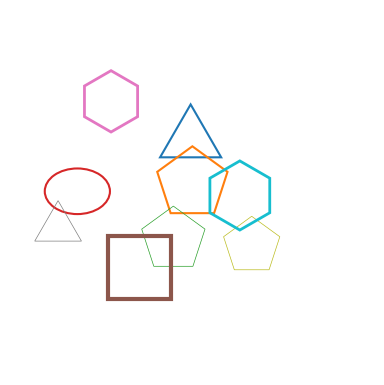[{"shape": "triangle", "thickness": 1.5, "radius": 0.46, "center": [0.495, 0.637]}, {"shape": "pentagon", "thickness": 1.5, "radius": 0.48, "center": [0.5, 0.524]}, {"shape": "pentagon", "thickness": 0.5, "radius": 0.43, "center": [0.45, 0.378]}, {"shape": "oval", "thickness": 1.5, "radius": 0.42, "center": [0.201, 0.503]}, {"shape": "square", "thickness": 3, "radius": 0.41, "center": [0.362, 0.306]}, {"shape": "hexagon", "thickness": 2, "radius": 0.4, "center": [0.288, 0.737]}, {"shape": "triangle", "thickness": 0.5, "radius": 0.35, "center": [0.151, 0.409]}, {"shape": "pentagon", "thickness": 0.5, "radius": 0.38, "center": [0.654, 0.361]}, {"shape": "hexagon", "thickness": 2, "radius": 0.45, "center": [0.623, 0.492]}]